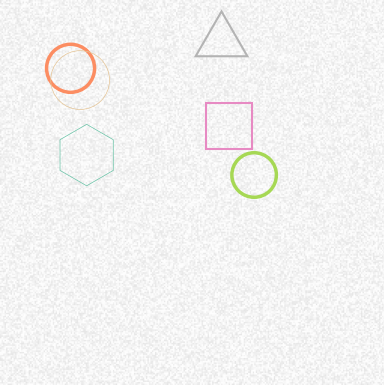[{"shape": "hexagon", "thickness": 0.5, "radius": 0.4, "center": [0.225, 0.597]}, {"shape": "circle", "thickness": 2.5, "radius": 0.31, "center": [0.183, 0.823]}, {"shape": "square", "thickness": 1.5, "radius": 0.3, "center": [0.596, 0.673]}, {"shape": "circle", "thickness": 2.5, "radius": 0.29, "center": [0.66, 0.545]}, {"shape": "circle", "thickness": 0.5, "radius": 0.38, "center": [0.208, 0.792]}, {"shape": "triangle", "thickness": 1.5, "radius": 0.39, "center": [0.575, 0.893]}]